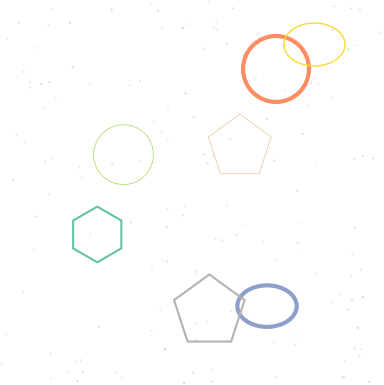[{"shape": "hexagon", "thickness": 1.5, "radius": 0.36, "center": [0.253, 0.391]}, {"shape": "circle", "thickness": 3, "radius": 0.43, "center": [0.717, 0.821]}, {"shape": "oval", "thickness": 3, "radius": 0.39, "center": [0.694, 0.205]}, {"shape": "circle", "thickness": 0.5, "radius": 0.39, "center": [0.321, 0.598]}, {"shape": "oval", "thickness": 1, "radius": 0.4, "center": [0.817, 0.884]}, {"shape": "pentagon", "thickness": 0.5, "radius": 0.43, "center": [0.623, 0.618]}, {"shape": "pentagon", "thickness": 1.5, "radius": 0.48, "center": [0.544, 0.191]}]